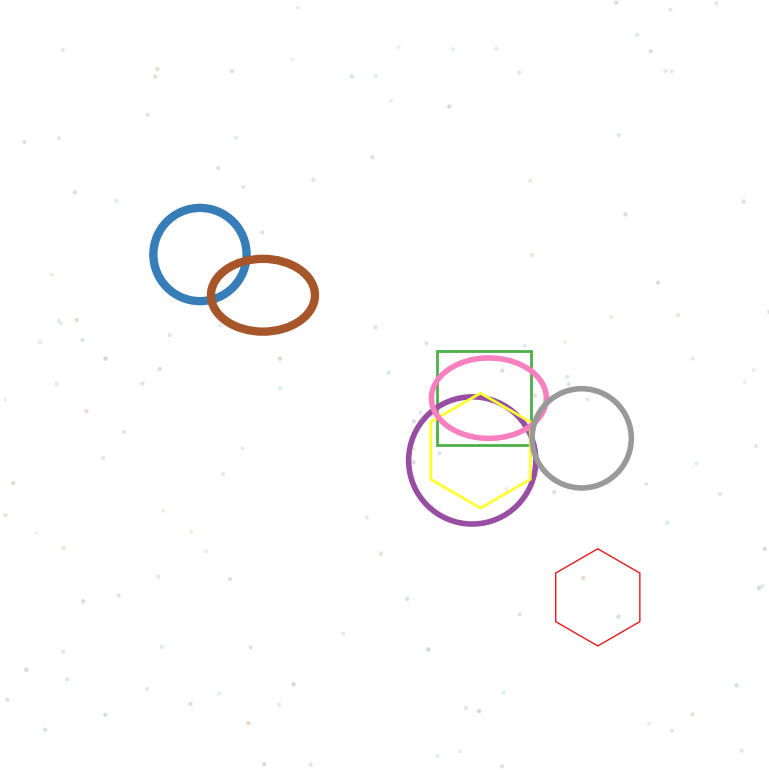[{"shape": "hexagon", "thickness": 0.5, "radius": 0.32, "center": [0.776, 0.224]}, {"shape": "circle", "thickness": 3, "radius": 0.3, "center": [0.26, 0.669]}, {"shape": "square", "thickness": 1, "radius": 0.3, "center": [0.629, 0.483]}, {"shape": "circle", "thickness": 2, "radius": 0.41, "center": [0.613, 0.402]}, {"shape": "hexagon", "thickness": 1, "radius": 0.37, "center": [0.624, 0.415]}, {"shape": "oval", "thickness": 3, "radius": 0.34, "center": [0.342, 0.617]}, {"shape": "oval", "thickness": 2, "radius": 0.37, "center": [0.635, 0.483]}, {"shape": "circle", "thickness": 2, "radius": 0.32, "center": [0.755, 0.431]}]